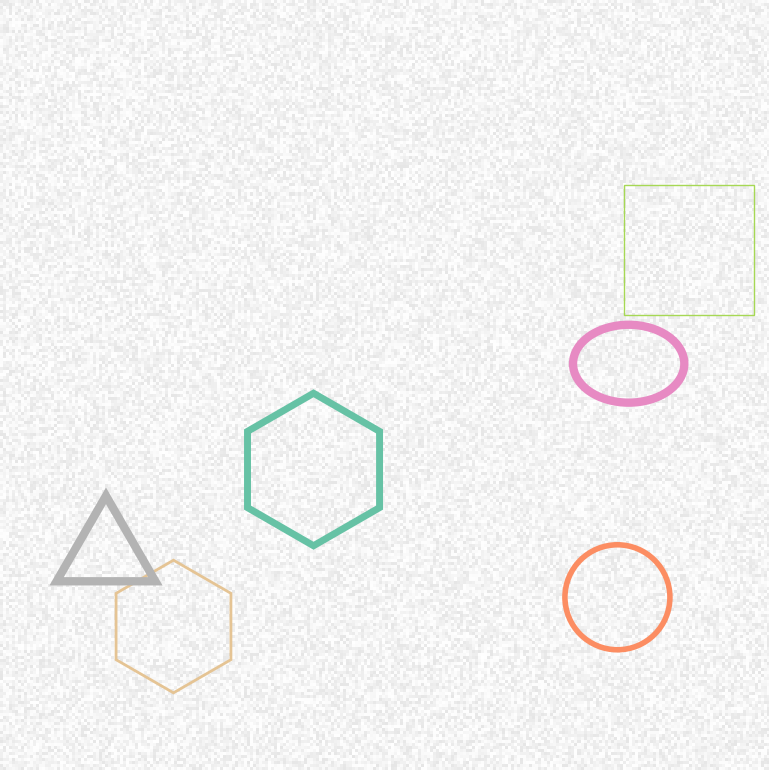[{"shape": "hexagon", "thickness": 2.5, "radius": 0.5, "center": [0.407, 0.39]}, {"shape": "circle", "thickness": 2, "radius": 0.34, "center": [0.802, 0.224]}, {"shape": "oval", "thickness": 3, "radius": 0.36, "center": [0.816, 0.528]}, {"shape": "square", "thickness": 0.5, "radius": 0.42, "center": [0.895, 0.675]}, {"shape": "hexagon", "thickness": 1, "radius": 0.43, "center": [0.225, 0.186]}, {"shape": "triangle", "thickness": 3, "radius": 0.37, "center": [0.138, 0.282]}]